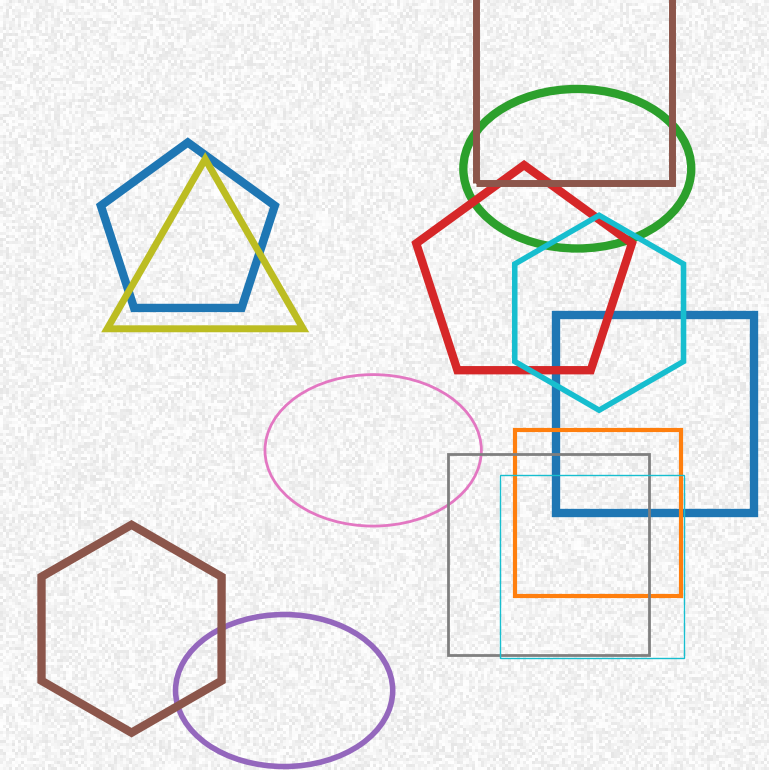[{"shape": "pentagon", "thickness": 3, "radius": 0.59, "center": [0.244, 0.696]}, {"shape": "square", "thickness": 3, "radius": 0.64, "center": [0.851, 0.462]}, {"shape": "square", "thickness": 1.5, "radius": 0.54, "center": [0.777, 0.334]}, {"shape": "oval", "thickness": 3, "radius": 0.74, "center": [0.75, 0.781]}, {"shape": "pentagon", "thickness": 3, "radius": 0.74, "center": [0.681, 0.638]}, {"shape": "oval", "thickness": 2, "radius": 0.71, "center": [0.369, 0.103]}, {"shape": "square", "thickness": 2.5, "radius": 0.63, "center": [0.745, 0.89]}, {"shape": "hexagon", "thickness": 3, "radius": 0.68, "center": [0.171, 0.183]}, {"shape": "oval", "thickness": 1, "radius": 0.7, "center": [0.485, 0.415]}, {"shape": "square", "thickness": 1, "radius": 0.65, "center": [0.712, 0.28]}, {"shape": "triangle", "thickness": 2.5, "radius": 0.73, "center": [0.266, 0.646]}, {"shape": "square", "thickness": 0.5, "radius": 0.6, "center": [0.769, 0.264]}, {"shape": "hexagon", "thickness": 2, "radius": 0.63, "center": [0.778, 0.594]}]